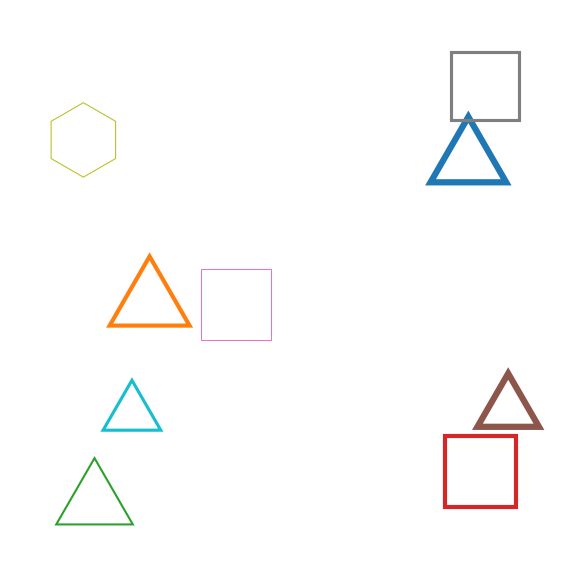[{"shape": "triangle", "thickness": 3, "radius": 0.38, "center": [0.811, 0.721]}, {"shape": "triangle", "thickness": 2, "radius": 0.4, "center": [0.259, 0.475]}, {"shape": "triangle", "thickness": 1, "radius": 0.38, "center": [0.164, 0.129]}, {"shape": "square", "thickness": 2, "radius": 0.31, "center": [0.832, 0.182]}, {"shape": "triangle", "thickness": 3, "radius": 0.31, "center": [0.88, 0.291]}, {"shape": "square", "thickness": 0.5, "radius": 0.3, "center": [0.408, 0.472]}, {"shape": "square", "thickness": 1.5, "radius": 0.3, "center": [0.84, 0.85]}, {"shape": "hexagon", "thickness": 0.5, "radius": 0.32, "center": [0.144, 0.757]}, {"shape": "triangle", "thickness": 1.5, "radius": 0.29, "center": [0.228, 0.283]}]